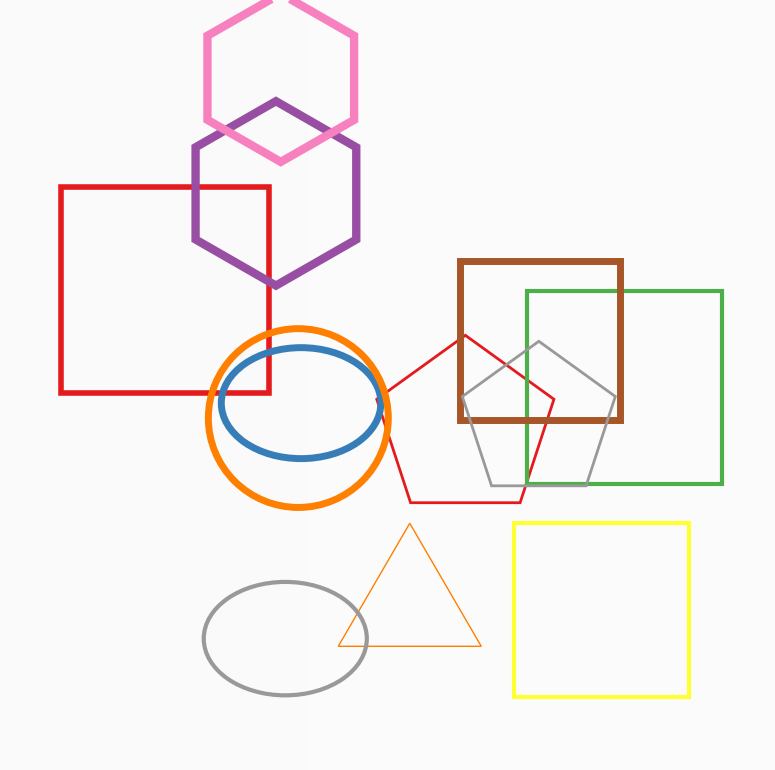[{"shape": "pentagon", "thickness": 1, "radius": 0.6, "center": [0.6, 0.444]}, {"shape": "square", "thickness": 2, "radius": 0.67, "center": [0.213, 0.623]}, {"shape": "oval", "thickness": 2.5, "radius": 0.51, "center": [0.388, 0.476]}, {"shape": "square", "thickness": 1.5, "radius": 0.63, "center": [0.805, 0.497]}, {"shape": "hexagon", "thickness": 3, "radius": 0.6, "center": [0.356, 0.749]}, {"shape": "circle", "thickness": 2.5, "radius": 0.58, "center": [0.385, 0.457]}, {"shape": "triangle", "thickness": 0.5, "radius": 0.53, "center": [0.529, 0.214]}, {"shape": "square", "thickness": 1.5, "radius": 0.57, "center": [0.776, 0.208]}, {"shape": "square", "thickness": 2.5, "radius": 0.52, "center": [0.697, 0.558]}, {"shape": "hexagon", "thickness": 3, "radius": 0.55, "center": [0.362, 0.899]}, {"shape": "oval", "thickness": 1.5, "radius": 0.53, "center": [0.368, 0.171]}, {"shape": "pentagon", "thickness": 1, "radius": 0.52, "center": [0.695, 0.453]}]